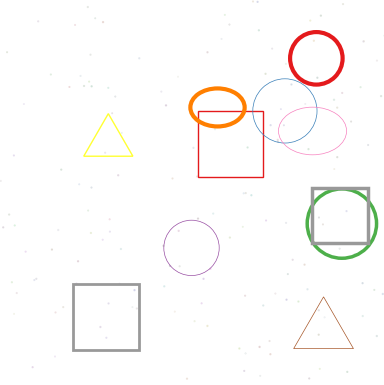[{"shape": "circle", "thickness": 3, "radius": 0.34, "center": [0.822, 0.848]}, {"shape": "square", "thickness": 1, "radius": 0.43, "center": [0.599, 0.626]}, {"shape": "circle", "thickness": 0.5, "radius": 0.42, "center": [0.74, 0.712]}, {"shape": "circle", "thickness": 2.5, "radius": 0.45, "center": [0.888, 0.419]}, {"shape": "circle", "thickness": 0.5, "radius": 0.36, "center": [0.497, 0.356]}, {"shape": "oval", "thickness": 3, "radius": 0.35, "center": [0.565, 0.721]}, {"shape": "triangle", "thickness": 1, "radius": 0.37, "center": [0.281, 0.631]}, {"shape": "triangle", "thickness": 0.5, "radius": 0.45, "center": [0.84, 0.139]}, {"shape": "oval", "thickness": 0.5, "radius": 0.44, "center": [0.812, 0.66]}, {"shape": "square", "thickness": 2.5, "radius": 0.36, "center": [0.883, 0.44]}, {"shape": "square", "thickness": 2, "radius": 0.43, "center": [0.275, 0.176]}]